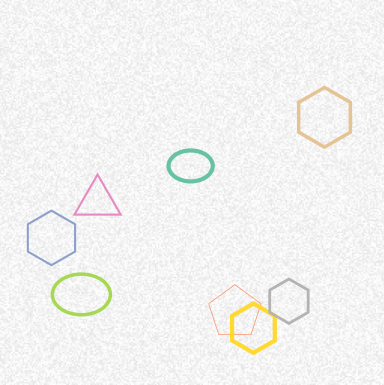[{"shape": "oval", "thickness": 3, "radius": 0.29, "center": [0.495, 0.569]}, {"shape": "pentagon", "thickness": 0.5, "radius": 0.36, "center": [0.61, 0.189]}, {"shape": "hexagon", "thickness": 1.5, "radius": 0.35, "center": [0.134, 0.382]}, {"shape": "triangle", "thickness": 1.5, "radius": 0.35, "center": [0.253, 0.477]}, {"shape": "oval", "thickness": 2.5, "radius": 0.38, "center": [0.211, 0.235]}, {"shape": "hexagon", "thickness": 3, "radius": 0.32, "center": [0.658, 0.148]}, {"shape": "hexagon", "thickness": 2.5, "radius": 0.39, "center": [0.843, 0.695]}, {"shape": "hexagon", "thickness": 2, "radius": 0.29, "center": [0.751, 0.218]}]